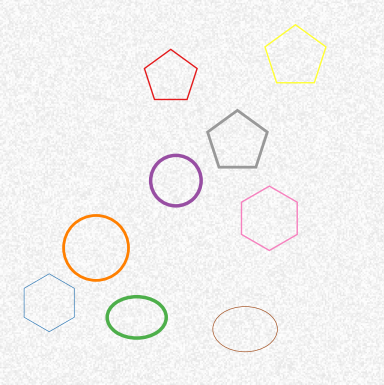[{"shape": "pentagon", "thickness": 1, "radius": 0.36, "center": [0.444, 0.8]}, {"shape": "hexagon", "thickness": 0.5, "radius": 0.38, "center": [0.128, 0.214]}, {"shape": "oval", "thickness": 2.5, "radius": 0.38, "center": [0.355, 0.176]}, {"shape": "circle", "thickness": 2.5, "radius": 0.33, "center": [0.457, 0.531]}, {"shape": "circle", "thickness": 2, "radius": 0.42, "center": [0.249, 0.356]}, {"shape": "pentagon", "thickness": 1, "radius": 0.42, "center": [0.767, 0.852]}, {"shape": "oval", "thickness": 0.5, "radius": 0.42, "center": [0.637, 0.145]}, {"shape": "hexagon", "thickness": 1, "radius": 0.42, "center": [0.7, 0.433]}, {"shape": "pentagon", "thickness": 2, "radius": 0.41, "center": [0.617, 0.632]}]